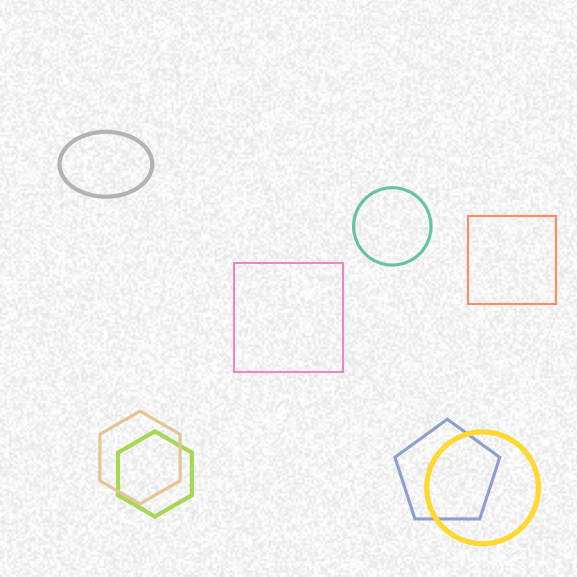[{"shape": "circle", "thickness": 1.5, "radius": 0.34, "center": [0.679, 0.607]}, {"shape": "square", "thickness": 1, "radius": 0.38, "center": [0.886, 0.549]}, {"shape": "pentagon", "thickness": 1.5, "radius": 0.48, "center": [0.775, 0.178]}, {"shape": "square", "thickness": 1, "radius": 0.47, "center": [0.5, 0.449]}, {"shape": "hexagon", "thickness": 2, "radius": 0.37, "center": [0.268, 0.178]}, {"shape": "circle", "thickness": 2.5, "radius": 0.48, "center": [0.836, 0.154]}, {"shape": "hexagon", "thickness": 1.5, "radius": 0.4, "center": [0.242, 0.207]}, {"shape": "oval", "thickness": 2, "radius": 0.4, "center": [0.183, 0.715]}]